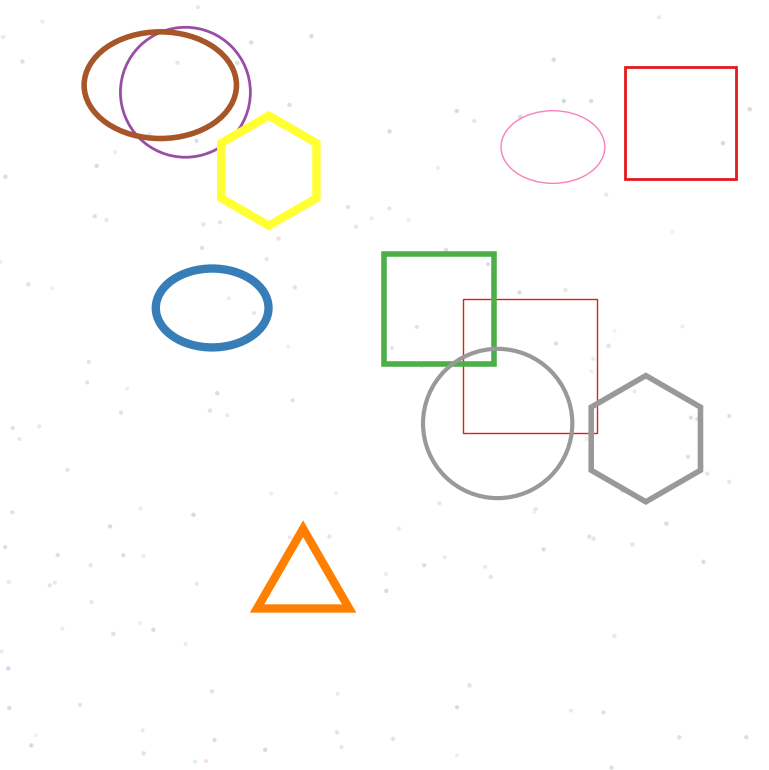[{"shape": "square", "thickness": 1, "radius": 0.36, "center": [0.884, 0.841]}, {"shape": "square", "thickness": 0.5, "radius": 0.43, "center": [0.688, 0.525]}, {"shape": "oval", "thickness": 3, "radius": 0.37, "center": [0.276, 0.6]}, {"shape": "square", "thickness": 2, "radius": 0.36, "center": [0.57, 0.599]}, {"shape": "circle", "thickness": 1, "radius": 0.42, "center": [0.241, 0.88]}, {"shape": "triangle", "thickness": 3, "radius": 0.35, "center": [0.394, 0.244]}, {"shape": "hexagon", "thickness": 3, "radius": 0.36, "center": [0.349, 0.778]}, {"shape": "oval", "thickness": 2, "radius": 0.49, "center": [0.208, 0.889]}, {"shape": "oval", "thickness": 0.5, "radius": 0.34, "center": [0.718, 0.809]}, {"shape": "hexagon", "thickness": 2, "radius": 0.41, "center": [0.839, 0.43]}, {"shape": "circle", "thickness": 1.5, "radius": 0.48, "center": [0.646, 0.45]}]